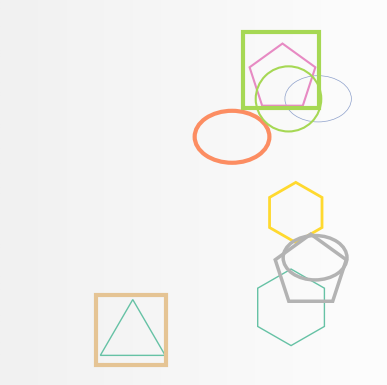[{"shape": "triangle", "thickness": 1, "radius": 0.48, "center": [0.343, 0.125]}, {"shape": "hexagon", "thickness": 1, "radius": 0.5, "center": [0.751, 0.202]}, {"shape": "oval", "thickness": 3, "radius": 0.48, "center": [0.599, 0.645]}, {"shape": "oval", "thickness": 0.5, "radius": 0.43, "center": [0.821, 0.743]}, {"shape": "pentagon", "thickness": 1.5, "radius": 0.45, "center": [0.729, 0.798]}, {"shape": "square", "thickness": 3, "radius": 0.49, "center": [0.725, 0.818]}, {"shape": "circle", "thickness": 1.5, "radius": 0.42, "center": [0.744, 0.743]}, {"shape": "hexagon", "thickness": 2, "radius": 0.39, "center": [0.763, 0.448]}, {"shape": "square", "thickness": 3, "radius": 0.46, "center": [0.338, 0.142]}, {"shape": "pentagon", "thickness": 2.5, "radius": 0.48, "center": [0.802, 0.295]}, {"shape": "oval", "thickness": 2.5, "radius": 0.41, "center": [0.813, 0.331]}]